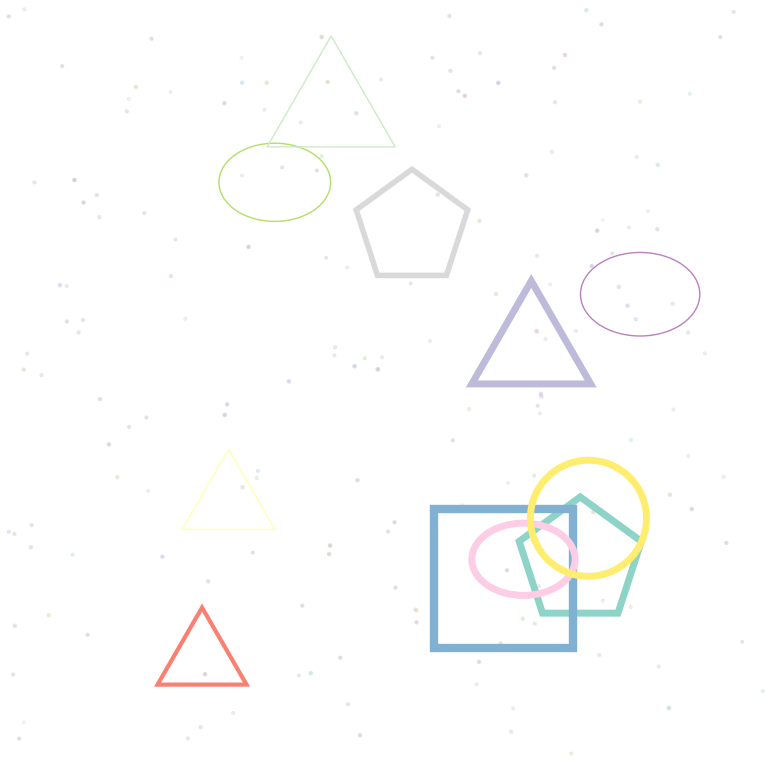[{"shape": "pentagon", "thickness": 2.5, "radius": 0.42, "center": [0.754, 0.271]}, {"shape": "triangle", "thickness": 0.5, "radius": 0.35, "center": [0.297, 0.347]}, {"shape": "triangle", "thickness": 2.5, "radius": 0.45, "center": [0.69, 0.546]}, {"shape": "triangle", "thickness": 1.5, "radius": 0.33, "center": [0.262, 0.144]}, {"shape": "square", "thickness": 3, "radius": 0.45, "center": [0.654, 0.249]}, {"shape": "oval", "thickness": 0.5, "radius": 0.36, "center": [0.357, 0.763]}, {"shape": "oval", "thickness": 2.5, "radius": 0.34, "center": [0.68, 0.274]}, {"shape": "pentagon", "thickness": 2, "radius": 0.38, "center": [0.535, 0.704]}, {"shape": "oval", "thickness": 0.5, "radius": 0.39, "center": [0.831, 0.618]}, {"shape": "triangle", "thickness": 0.5, "radius": 0.48, "center": [0.43, 0.857]}, {"shape": "circle", "thickness": 2.5, "radius": 0.38, "center": [0.764, 0.327]}]